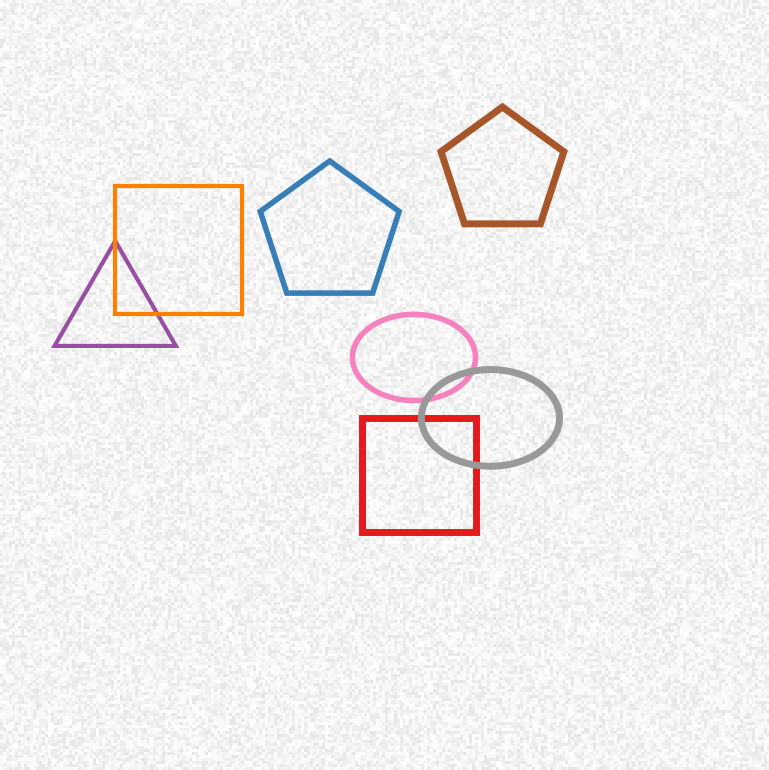[{"shape": "square", "thickness": 2.5, "radius": 0.37, "center": [0.544, 0.383]}, {"shape": "pentagon", "thickness": 2, "radius": 0.47, "center": [0.428, 0.696]}, {"shape": "triangle", "thickness": 1.5, "radius": 0.45, "center": [0.15, 0.596]}, {"shape": "square", "thickness": 1.5, "radius": 0.41, "center": [0.232, 0.675]}, {"shape": "pentagon", "thickness": 2.5, "radius": 0.42, "center": [0.653, 0.777]}, {"shape": "oval", "thickness": 2, "radius": 0.4, "center": [0.538, 0.536]}, {"shape": "oval", "thickness": 2.5, "radius": 0.45, "center": [0.637, 0.457]}]